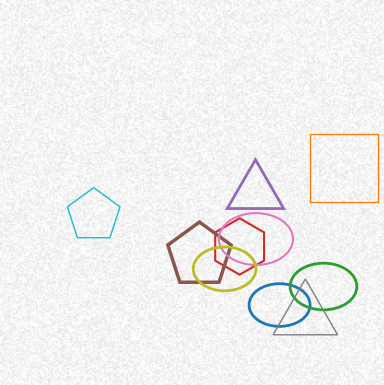[{"shape": "oval", "thickness": 2, "radius": 0.4, "center": [0.726, 0.208]}, {"shape": "square", "thickness": 1, "radius": 0.44, "center": [0.893, 0.563]}, {"shape": "oval", "thickness": 2, "radius": 0.43, "center": [0.84, 0.256]}, {"shape": "hexagon", "thickness": 1.5, "radius": 0.37, "center": [0.622, 0.36]}, {"shape": "triangle", "thickness": 2, "radius": 0.42, "center": [0.664, 0.501]}, {"shape": "pentagon", "thickness": 2.5, "radius": 0.43, "center": [0.518, 0.337]}, {"shape": "oval", "thickness": 1.5, "radius": 0.48, "center": [0.665, 0.379]}, {"shape": "triangle", "thickness": 1, "radius": 0.48, "center": [0.793, 0.179]}, {"shape": "oval", "thickness": 2, "radius": 0.41, "center": [0.583, 0.302]}, {"shape": "pentagon", "thickness": 1, "radius": 0.36, "center": [0.243, 0.441]}]